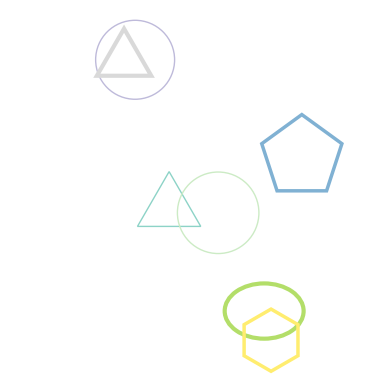[{"shape": "triangle", "thickness": 1, "radius": 0.47, "center": [0.439, 0.459]}, {"shape": "circle", "thickness": 1, "radius": 0.51, "center": [0.351, 0.845]}, {"shape": "pentagon", "thickness": 2.5, "radius": 0.55, "center": [0.784, 0.593]}, {"shape": "oval", "thickness": 3, "radius": 0.51, "center": [0.686, 0.192]}, {"shape": "triangle", "thickness": 3, "radius": 0.41, "center": [0.322, 0.844]}, {"shape": "circle", "thickness": 1, "radius": 0.53, "center": [0.567, 0.447]}, {"shape": "hexagon", "thickness": 2.5, "radius": 0.4, "center": [0.704, 0.116]}]